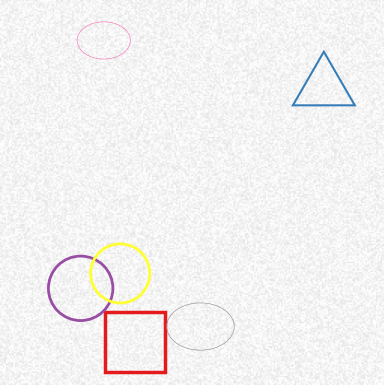[{"shape": "square", "thickness": 2.5, "radius": 0.39, "center": [0.351, 0.111]}, {"shape": "triangle", "thickness": 1.5, "radius": 0.46, "center": [0.841, 0.773]}, {"shape": "circle", "thickness": 2, "radius": 0.42, "center": [0.209, 0.251]}, {"shape": "circle", "thickness": 2, "radius": 0.38, "center": [0.312, 0.29]}, {"shape": "oval", "thickness": 0.5, "radius": 0.35, "center": [0.27, 0.895]}, {"shape": "oval", "thickness": 0.5, "radius": 0.44, "center": [0.521, 0.152]}]